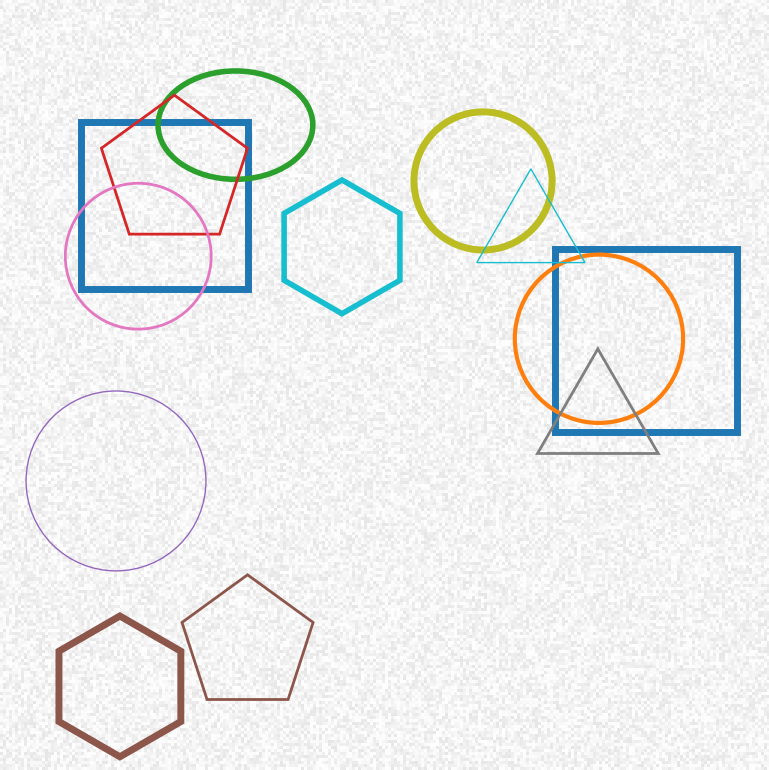[{"shape": "square", "thickness": 2.5, "radius": 0.59, "center": [0.839, 0.558]}, {"shape": "square", "thickness": 2.5, "radius": 0.54, "center": [0.214, 0.733]}, {"shape": "circle", "thickness": 1.5, "radius": 0.55, "center": [0.778, 0.56]}, {"shape": "oval", "thickness": 2, "radius": 0.5, "center": [0.306, 0.837]}, {"shape": "pentagon", "thickness": 1, "radius": 0.5, "center": [0.227, 0.777]}, {"shape": "circle", "thickness": 0.5, "radius": 0.58, "center": [0.151, 0.375]}, {"shape": "hexagon", "thickness": 2.5, "radius": 0.46, "center": [0.156, 0.109]}, {"shape": "pentagon", "thickness": 1, "radius": 0.45, "center": [0.321, 0.164]}, {"shape": "circle", "thickness": 1, "radius": 0.47, "center": [0.18, 0.667]}, {"shape": "triangle", "thickness": 1, "radius": 0.45, "center": [0.776, 0.456]}, {"shape": "circle", "thickness": 2.5, "radius": 0.45, "center": [0.627, 0.765]}, {"shape": "triangle", "thickness": 0.5, "radius": 0.41, "center": [0.689, 0.7]}, {"shape": "hexagon", "thickness": 2, "radius": 0.43, "center": [0.444, 0.679]}]